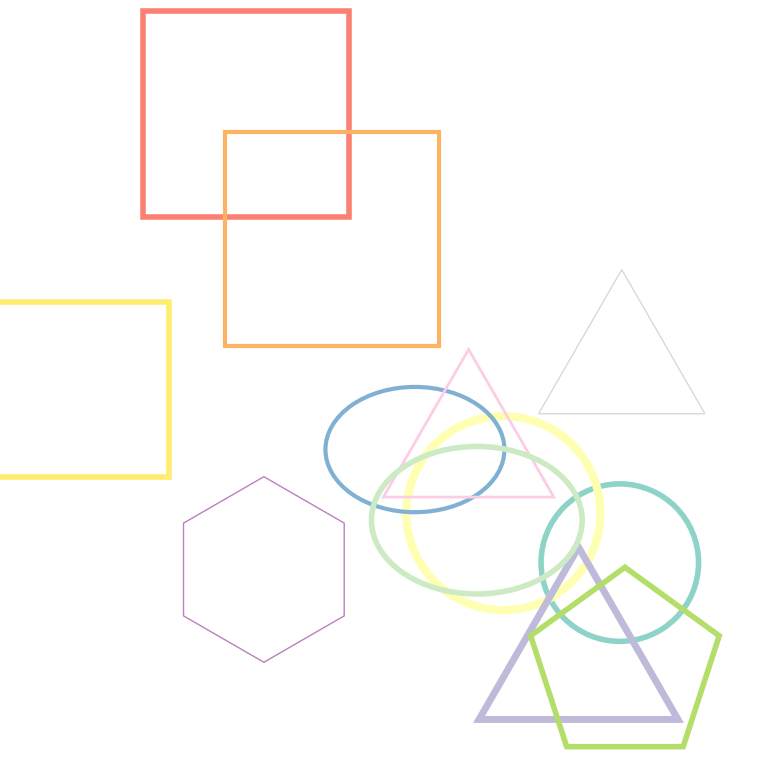[{"shape": "circle", "thickness": 2, "radius": 0.51, "center": [0.805, 0.269]}, {"shape": "circle", "thickness": 3, "radius": 0.63, "center": [0.654, 0.334]}, {"shape": "triangle", "thickness": 2.5, "radius": 0.75, "center": [0.751, 0.14]}, {"shape": "square", "thickness": 2, "radius": 0.67, "center": [0.319, 0.852]}, {"shape": "oval", "thickness": 1.5, "radius": 0.58, "center": [0.539, 0.416]}, {"shape": "square", "thickness": 1.5, "radius": 0.7, "center": [0.432, 0.689]}, {"shape": "pentagon", "thickness": 2, "radius": 0.64, "center": [0.812, 0.134]}, {"shape": "triangle", "thickness": 1, "radius": 0.64, "center": [0.609, 0.418]}, {"shape": "triangle", "thickness": 0.5, "radius": 0.62, "center": [0.807, 0.525]}, {"shape": "hexagon", "thickness": 0.5, "radius": 0.6, "center": [0.343, 0.26]}, {"shape": "oval", "thickness": 2, "radius": 0.68, "center": [0.619, 0.324]}, {"shape": "square", "thickness": 2, "radius": 0.57, "center": [0.106, 0.494]}]